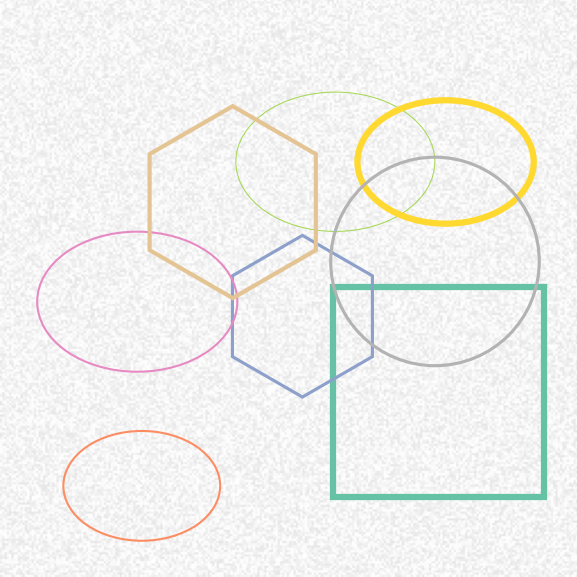[{"shape": "square", "thickness": 3, "radius": 0.91, "center": [0.759, 0.32]}, {"shape": "oval", "thickness": 1, "radius": 0.68, "center": [0.245, 0.158]}, {"shape": "hexagon", "thickness": 1.5, "radius": 0.7, "center": [0.524, 0.452]}, {"shape": "oval", "thickness": 1, "radius": 0.87, "center": [0.238, 0.477]}, {"shape": "oval", "thickness": 0.5, "radius": 0.86, "center": [0.581, 0.719]}, {"shape": "oval", "thickness": 3, "radius": 0.76, "center": [0.772, 0.719]}, {"shape": "hexagon", "thickness": 2, "radius": 0.83, "center": [0.403, 0.649]}, {"shape": "circle", "thickness": 1.5, "radius": 0.9, "center": [0.753, 0.546]}]